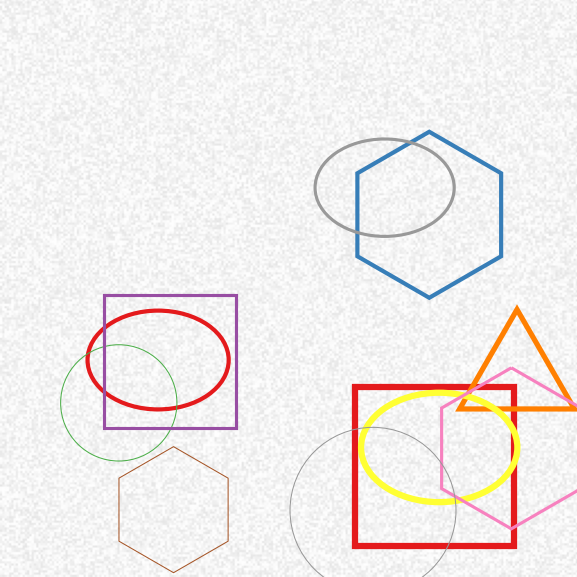[{"shape": "oval", "thickness": 2, "radius": 0.61, "center": [0.274, 0.376]}, {"shape": "square", "thickness": 3, "radius": 0.69, "center": [0.752, 0.191]}, {"shape": "hexagon", "thickness": 2, "radius": 0.72, "center": [0.743, 0.627]}, {"shape": "circle", "thickness": 0.5, "radius": 0.5, "center": [0.206, 0.302]}, {"shape": "square", "thickness": 1.5, "radius": 0.57, "center": [0.295, 0.373]}, {"shape": "triangle", "thickness": 2.5, "radius": 0.57, "center": [0.895, 0.348]}, {"shape": "oval", "thickness": 3, "radius": 0.68, "center": [0.761, 0.224]}, {"shape": "hexagon", "thickness": 0.5, "radius": 0.55, "center": [0.301, 0.117]}, {"shape": "hexagon", "thickness": 1.5, "radius": 0.7, "center": [0.885, 0.223]}, {"shape": "circle", "thickness": 0.5, "radius": 0.72, "center": [0.646, 0.115]}, {"shape": "oval", "thickness": 1.5, "radius": 0.6, "center": [0.666, 0.674]}]